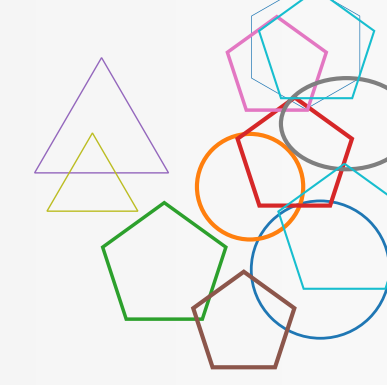[{"shape": "circle", "thickness": 2, "radius": 0.89, "center": [0.827, 0.3]}, {"shape": "hexagon", "thickness": 0.5, "radius": 0.81, "center": [0.789, 0.878]}, {"shape": "circle", "thickness": 3, "radius": 0.69, "center": [0.645, 0.515]}, {"shape": "pentagon", "thickness": 2.5, "radius": 0.84, "center": [0.424, 0.306]}, {"shape": "pentagon", "thickness": 3, "radius": 0.78, "center": [0.761, 0.592]}, {"shape": "triangle", "thickness": 1, "radius": 1.0, "center": [0.262, 0.651]}, {"shape": "pentagon", "thickness": 3, "radius": 0.69, "center": [0.629, 0.157]}, {"shape": "pentagon", "thickness": 2.5, "radius": 0.67, "center": [0.714, 0.823]}, {"shape": "oval", "thickness": 3, "radius": 0.85, "center": [0.894, 0.679]}, {"shape": "triangle", "thickness": 1, "radius": 0.68, "center": [0.239, 0.519]}, {"shape": "pentagon", "thickness": 1.5, "radius": 0.9, "center": [0.889, 0.395]}, {"shape": "pentagon", "thickness": 1.5, "radius": 0.78, "center": [0.817, 0.871]}]